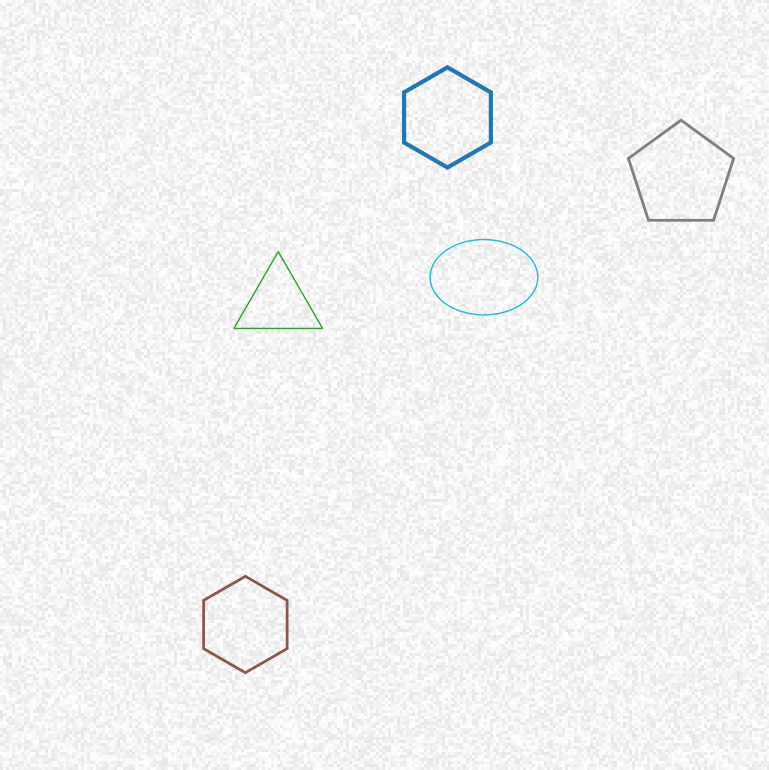[{"shape": "hexagon", "thickness": 1.5, "radius": 0.33, "center": [0.581, 0.847]}, {"shape": "triangle", "thickness": 0.5, "radius": 0.33, "center": [0.361, 0.607]}, {"shape": "hexagon", "thickness": 1, "radius": 0.31, "center": [0.319, 0.189]}, {"shape": "pentagon", "thickness": 1, "radius": 0.36, "center": [0.884, 0.772]}, {"shape": "oval", "thickness": 0.5, "radius": 0.35, "center": [0.628, 0.64]}]